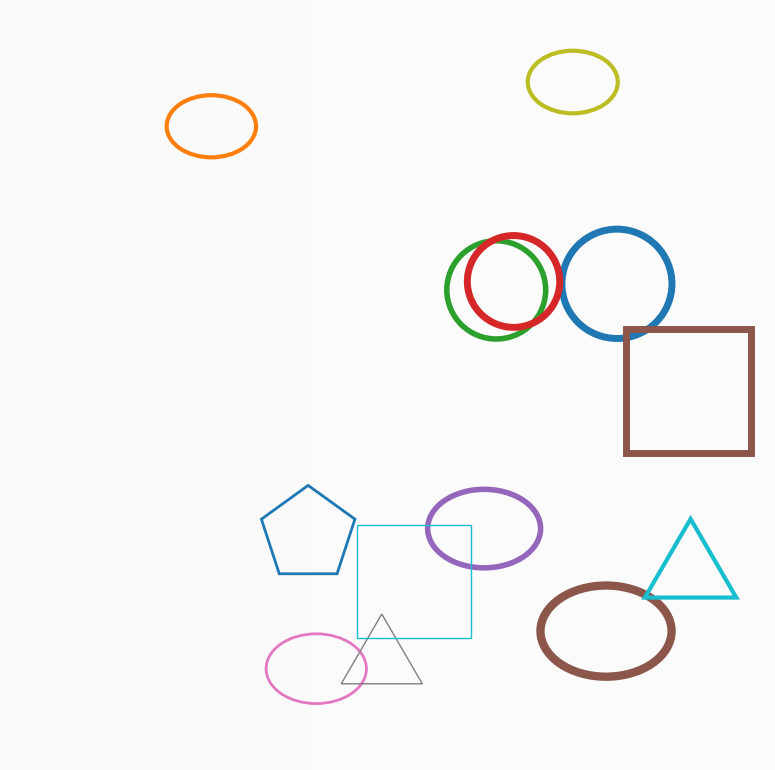[{"shape": "pentagon", "thickness": 1, "radius": 0.32, "center": [0.398, 0.306]}, {"shape": "circle", "thickness": 2.5, "radius": 0.35, "center": [0.796, 0.631]}, {"shape": "oval", "thickness": 1.5, "radius": 0.29, "center": [0.273, 0.836]}, {"shape": "circle", "thickness": 2, "radius": 0.32, "center": [0.64, 0.624]}, {"shape": "circle", "thickness": 2.5, "radius": 0.3, "center": [0.663, 0.634]}, {"shape": "oval", "thickness": 2, "radius": 0.36, "center": [0.625, 0.314]}, {"shape": "oval", "thickness": 3, "radius": 0.42, "center": [0.782, 0.18]}, {"shape": "square", "thickness": 2.5, "radius": 0.4, "center": [0.888, 0.492]}, {"shape": "oval", "thickness": 1, "radius": 0.32, "center": [0.408, 0.132]}, {"shape": "triangle", "thickness": 0.5, "radius": 0.3, "center": [0.493, 0.142]}, {"shape": "oval", "thickness": 1.5, "radius": 0.29, "center": [0.739, 0.893]}, {"shape": "square", "thickness": 0.5, "radius": 0.37, "center": [0.534, 0.245]}, {"shape": "triangle", "thickness": 1.5, "radius": 0.34, "center": [0.891, 0.258]}]